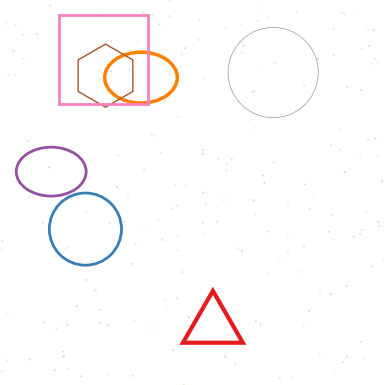[{"shape": "triangle", "thickness": 3, "radius": 0.45, "center": [0.553, 0.155]}, {"shape": "circle", "thickness": 2, "radius": 0.47, "center": [0.222, 0.405]}, {"shape": "oval", "thickness": 2, "radius": 0.45, "center": [0.133, 0.554]}, {"shape": "oval", "thickness": 2.5, "radius": 0.47, "center": [0.366, 0.799]}, {"shape": "hexagon", "thickness": 1, "radius": 0.41, "center": [0.274, 0.803]}, {"shape": "square", "thickness": 2, "radius": 0.58, "center": [0.268, 0.846]}, {"shape": "circle", "thickness": 0.5, "radius": 0.59, "center": [0.71, 0.812]}]